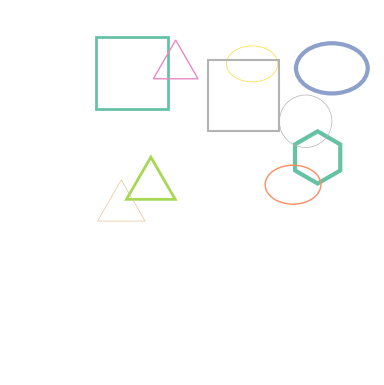[{"shape": "square", "thickness": 2, "radius": 0.47, "center": [0.343, 0.81]}, {"shape": "hexagon", "thickness": 3, "radius": 0.34, "center": [0.825, 0.591]}, {"shape": "oval", "thickness": 1, "radius": 0.36, "center": [0.761, 0.52]}, {"shape": "oval", "thickness": 3, "radius": 0.47, "center": [0.862, 0.822]}, {"shape": "triangle", "thickness": 1, "radius": 0.34, "center": [0.456, 0.829]}, {"shape": "triangle", "thickness": 2, "radius": 0.37, "center": [0.392, 0.519]}, {"shape": "oval", "thickness": 0.5, "radius": 0.33, "center": [0.655, 0.834]}, {"shape": "triangle", "thickness": 0.5, "radius": 0.36, "center": [0.315, 0.461]}, {"shape": "square", "thickness": 1.5, "radius": 0.46, "center": [0.632, 0.752]}, {"shape": "circle", "thickness": 0.5, "radius": 0.34, "center": [0.794, 0.685]}]